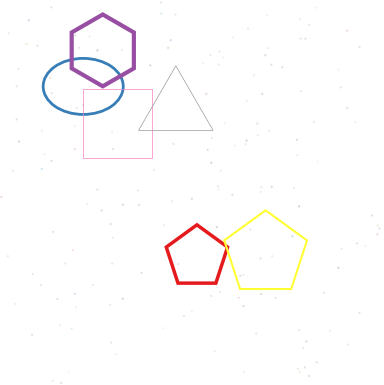[{"shape": "pentagon", "thickness": 2.5, "radius": 0.42, "center": [0.511, 0.332]}, {"shape": "oval", "thickness": 2, "radius": 0.52, "center": [0.216, 0.776]}, {"shape": "hexagon", "thickness": 3, "radius": 0.47, "center": [0.267, 0.869]}, {"shape": "pentagon", "thickness": 1.5, "radius": 0.57, "center": [0.69, 0.341]}, {"shape": "square", "thickness": 0.5, "radius": 0.45, "center": [0.305, 0.68]}, {"shape": "triangle", "thickness": 0.5, "radius": 0.56, "center": [0.457, 0.717]}]